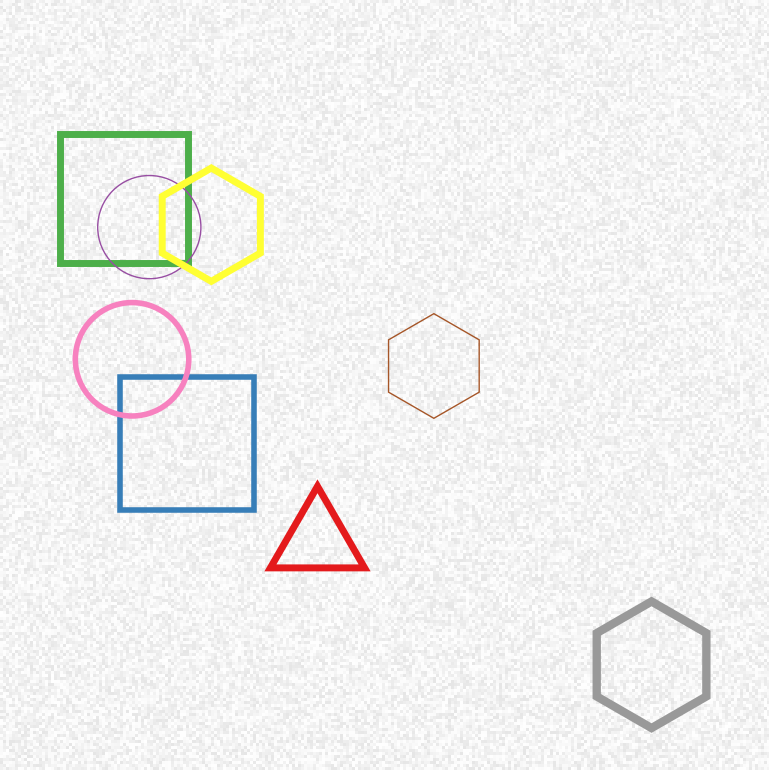[{"shape": "triangle", "thickness": 2.5, "radius": 0.35, "center": [0.412, 0.298]}, {"shape": "square", "thickness": 2, "radius": 0.43, "center": [0.243, 0.424]}, {"shape": "square", "thickness": 2.5, "radius": 0.42, "center": [0.161, 0.742]}, {"shape": "circle", "thickness": 0.5, "radius": 0.34, "center": [0.194, 0.705]}, {"shape": "hexagon", "thickness": 2.5, "radius": 0.37, "center": [0.274, 0.708]}, {"shape": "hexagon", "thickness": 0.5, "radius": 0.34, "center": [0.563, 0.525]}, {"shape": "circle", "thickness": 2, "radius": 0.37, "center": [0.172, 0.533]}, {"shape": "hexagon", "thickness": 3, "radius": 0.41, "center": [0.846, 0.137]}]